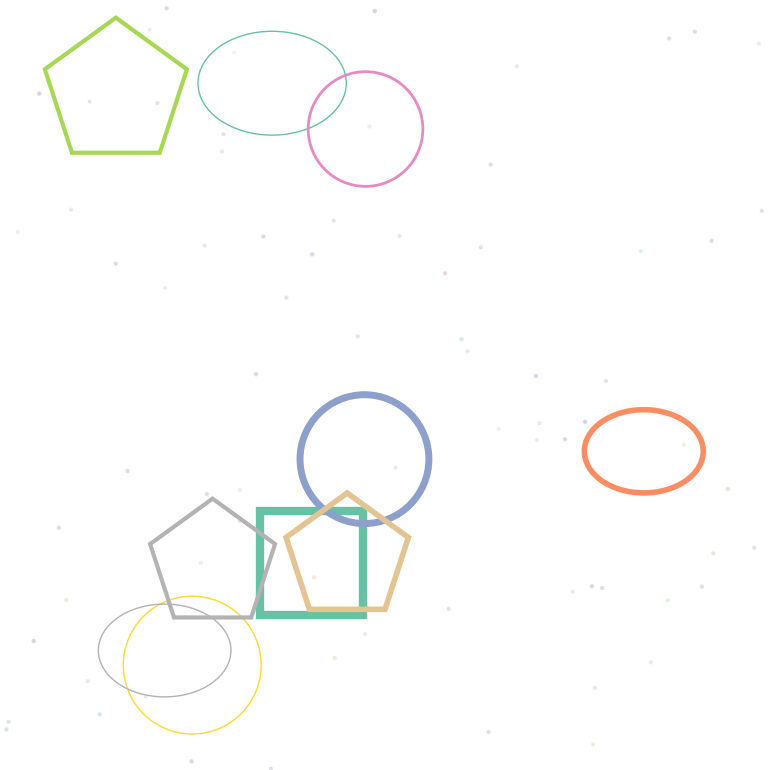[{"shape": "oval", "thickness": 0.5, "radius": 0.48, "center": [0.353, 0.892]}, {"shape": "square", "thickness": 3, "radius": 0.34, "center": [0.405, 0.269]}, {"shape": "oval", "thickness": 2, "radius": 0.39, "center": [0.836, 0.414]}, {"shape": "circle", "thickness": 2.5, "radius": 0.42, "center": [0.473, 0.404]}, {"shape": "circle", "thickness": 1, "radius": 0.37, "center": [0.475, 0.832]}, {"shape": "pentagon", "thickness": 1.5, "radius": 0.48, "center": [0.15, 0.88]}, {"shape": "circle", "thickness": 0.5, "radius": 0.45, "center": [0.25, 0.136]}, {"shape": "pentagon", "thickness": 2, "radius": 0.42, "center": [0.451, 0.276]}, {"shape": "pentagon", "thickness": 1.5, "radius": 0.43, "center": [0.276, 0.267]}, {"shape": "oval", "thickness": 0.5, "radius": 0.43, "center": [0.214, 0.155]}]